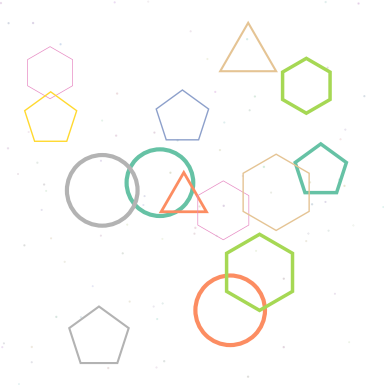[{"shape": "circle", "thickness": 3, "radius": 0.43, "center": [0.415, 0.526]}, {"shape": "pentagon", "thickness": 2.5, "radius": 0.35, "center": [0.833, 0.556]}, {"shape": "circle", "thickness": 3, "radius": 0.45, "center": [0.598, 0.194]}, {"shape": "triangle", "thickness": 2, "radius": 0.34, "center": [0.477, 0.484]}, {"shape": "pentagon", "thickness": 1, "radius": 0.36, "center": [0.474, 0.695]}, {"shape": "hexagon", "thickness": 0.5, "radius": 0.38, "center": [0.58, 0.454]}, {"shape": "hexagon", "thickness": 0.5, "radius": 0.34, "center": [0.13, 0.811]}, {"shape": "hexagon", "thickness": 2.5, "radius": 0.36, "center": [0.796, 0.777]}, {"shape": "hexagon", "thickness": 2.5, "radius": 0.49, "center": [0.674, 0.293]}, {"shape": "pentagon", "thickness": 1, "radius": 0.36, "center": [0.132, 0.691]}, {"shape": "triangle", "thickness": 1.5, "radius": 0.42, "center": [0.645, 0.857]}, {"shape": "hexagon", "thickness": 1, "radius": 0.49, "center": [0.717, 0.5]}, {"shape": "pentagon", "thickness": 1.5, "radius": 0.41, "center": [0.257, 0.123]}, {"shape": "circle", "thickness": 3, "radius": 0.46, "center": [0.266, 0.506]}]